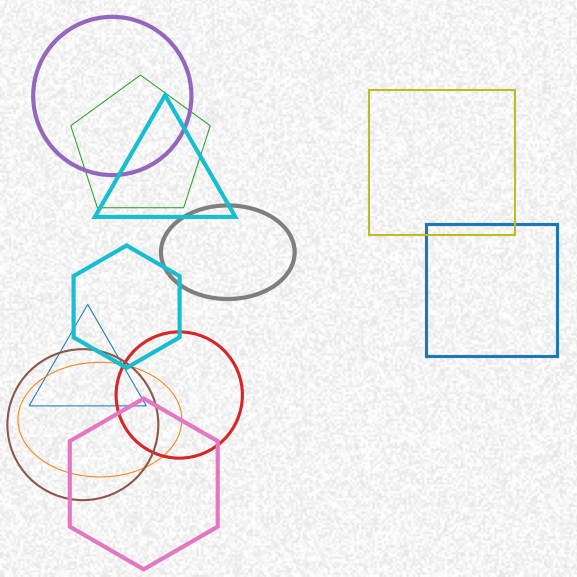[{"shape": "square", "thickness": 1.5, "radius": 0.57, "center": [0.85, 0.497]}, {"shape": "triangle", "thickness": 0.5, "radius": 0.59, "center": [0.152, 0.355]}, {"shape": "oval", "thickness": 0.5, "radius": 0.71, "center": [0.173, 0.272]}, {"shape": "pentagon", "thickness": 0.5, "radius": 0.63, "center": [0.243, 0.742]}, {"shape": "circle", "thickness": 1.5, "radius": 0.55, "center": [0.31, 0.315]}, {"shape": "circle", "thickness": 2, "radius": 0.69, "center": [0.194, 0.833]}, {"shape": "circle", "thickness": 1, "radius": 0.65, "center": [0.143, 0.264]}, {"shape": "hexagon", "thickness": 2, "radius": 0.74, "center": [0.249, 0.161]}, {"shape": "oval", "thickness": 2, "radius": 0.58, "center": [0.394, 0.562]}, {"shape": "square", "thickness": 1, "radius": 0.63, "center": [0.765, 0.717]}, {"shape": "triangle", "thickness": 2, "radius": 0.7, "center": [0.286, 0.694]}, {"shape": "hexagon", "thickness": 2, "radius": 0.53, "center": [0.219, 0.468]}]